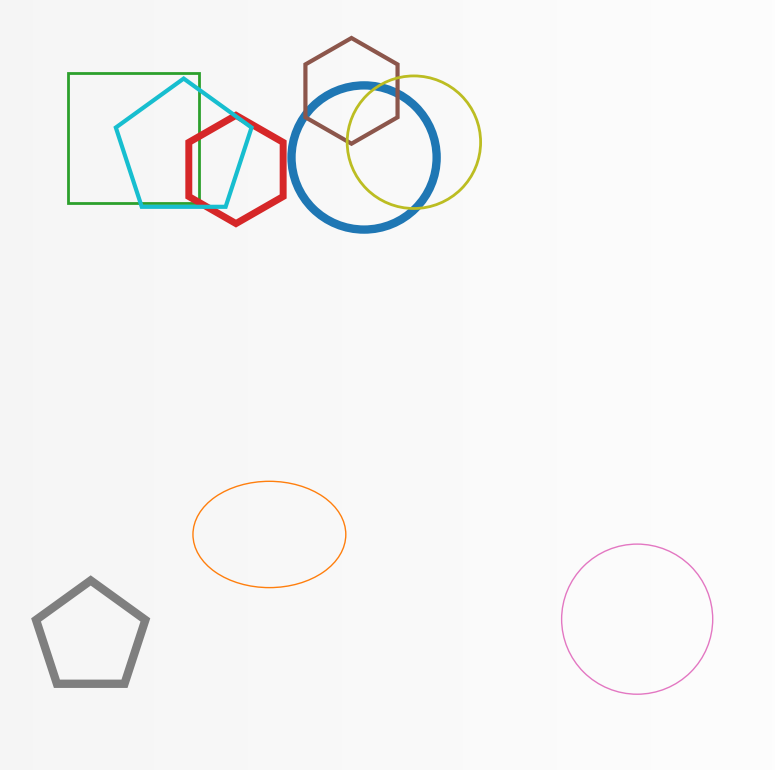[{"shape": "circle", "thickness": 3, "radius": 0.47, "center": [0.47, 0.795]}, {"shape": "oval", "thickness": 0.5, "radius": 0.49, "center": [0.348, 0.306]}, {"shape": "square", "thickness": 1, "radius": 0.42, "center": [0.172, 0.821]}, {"shape": "hexagon", "thickness": 2.5, "radius": 0.35, "center": [0.304, 0.78]}, {"shape": "hexagon", "thickness": 1.5, "radius": 0.34, "center": [0.454, 0.882]}, {"shape": "circle", "thickness": 0.5, "radius": 0.49, "center": [0.822, 0.196]}, {"shape": "pentagon", "thickness": 3, "radius": 0.37, "center": [0.117, 0.172]}, {"shape": "circle", "thickness": 1, "radius": 0.43, "center": [0.534, 0.815]}, {"shape": "pentagon", "thickness": 1.5, "radius": 0.46, "center": [0.237, 0.806]}]